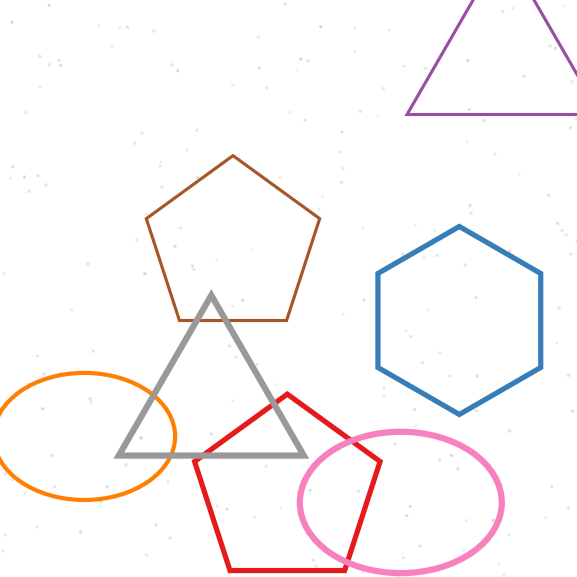[{"shape": "pentagon", "thickness": 2.5, "radius": 0.84, "center": [0.498, 0.148]}, {"shape": "hexagon", "thickness": 2.5, "radius": 0.81, "center": [0.795, 0.444]}, {"shape": "triangle", "thickness": 1.5, "radius": 0.97, "center": [0.872, 0.897]}, {"shape": "oval", "thickness": 2, "radius": 0.79, "center": [0.146, 0.243]}, {"shape": "pentagon", "thickness": 1.5, "radius": 0.79, "center": [0.403, 0.572]}, {"shape": "oval", "thickness": 3, "radius": 0.87, "center": [0.694, 0.129]}, {"shape": "triangle", "thickness": 3, "radius": 0.93, "center": [0.366, 0.303]}]